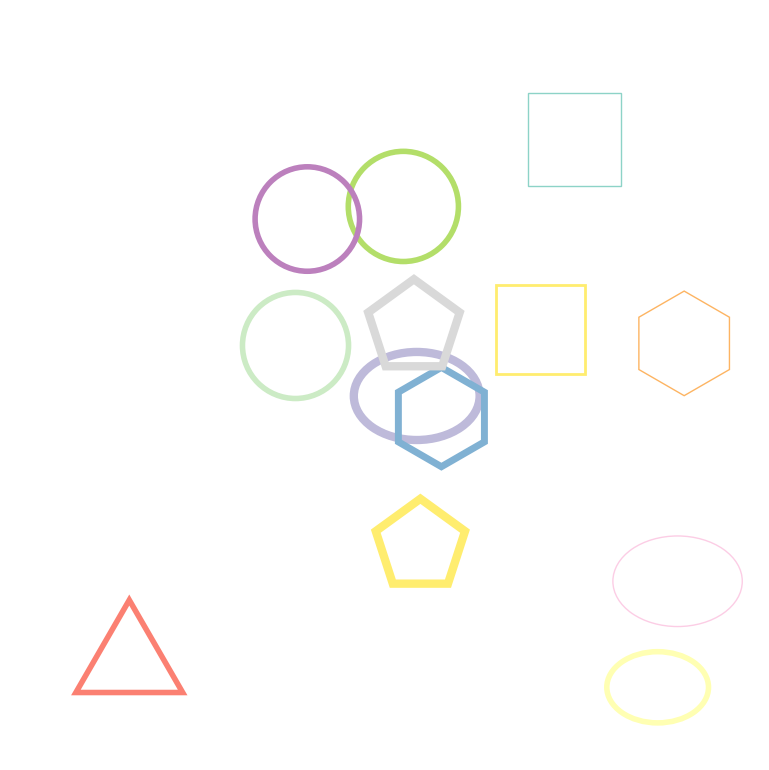[{"shape": "square", "thickness": 0.5, "radius": 0.3, "center": [0.746, 0.819]}, {"shape": "oval", "thickness": 2, "radius": 0.33, "center": [0.854, 0.107]}, {"shape": "oval", "thickness": 3, "radius": 0.41, "center": [0.541, 0.486]}, {"shape": "triangle", "thickness": 2, "radius": 0.4, "center": [0.168, 0.141]}, {"shape": "hexagon", "thickness": 2.5, "radius": 0.32, "center": [0.573, 0.458]}, {"shape": "hexagon", "thickness": 0.5, "radius": 0.34, "center": [0.889, 0.554]}, {"shape": "circle", "thickness": 2, "radius": 0.36, "center": [0.524, 0.732]}, {"shape": "oval", "thickness": 0.5, "radius": 0.42, "center": [0.88, 0.245]}, {"shape": "pentagon", "thickness": 3, "radius": 0.31, "center": [0.538, 0.575]}, {"shape": "circle", "thickness": 2, "radius": 0.34, "center": [0.399, 0.716]}, {"shape": "circle", "thickness": 2, "radius": 0.34, "center": [0.384, 0.551]}, {"shape": "pentagon", "thickness": 3, "radius": 0.3, "center": [0.546, 0.291]}, {"shape": "square", "thickness": 1, "radius": 0.29, "center": [0.702, 0.572]}]